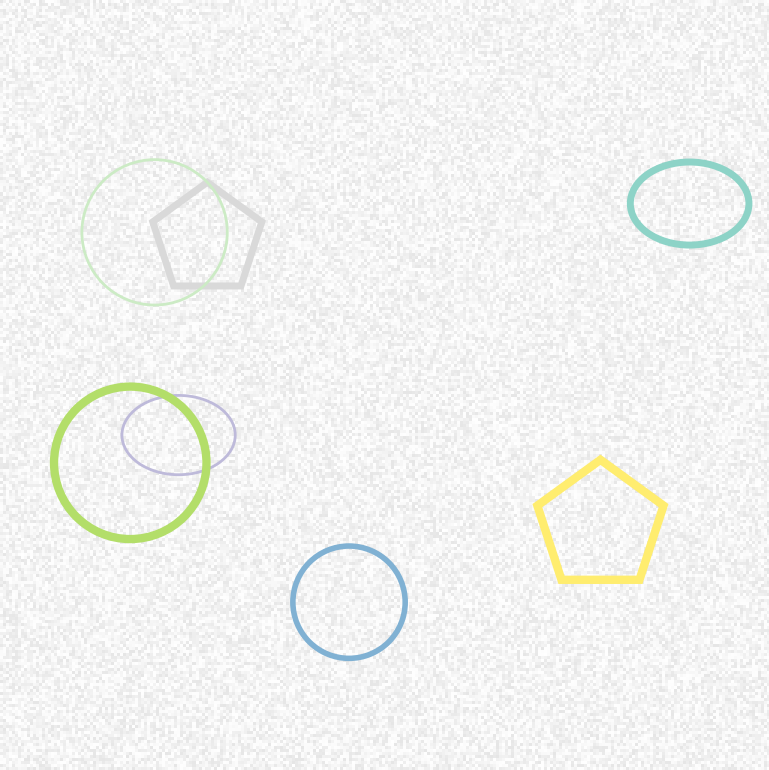[{"shape": "oval", "thickness": 2.5, "radius": 0.39, "center": [0.896, 0.736]}, {"shape": "oval", "thickness": 1, "radius": 0.37, "center": [0.232, 0.435]}, {"shape": "circle", "thickness": 2, "radius": 0.36, "center": [0.453, 0.218]}, {"shape": "circle", "thickness": 3, "radius": 0.5, "center": [0.169, 0.399]}, {"shape": "pentagon", "thickness": 2.5, "radius": 0.37, "center": [0.269, 0.689]}, {"shape": "circle", "thickness": 1, "radius": 0.47, "center": [0.201, 0.698]}, {"shape": "pentagon", "thickness": 3, "radius": 0.43, "center": [0.78, 0.317]}]